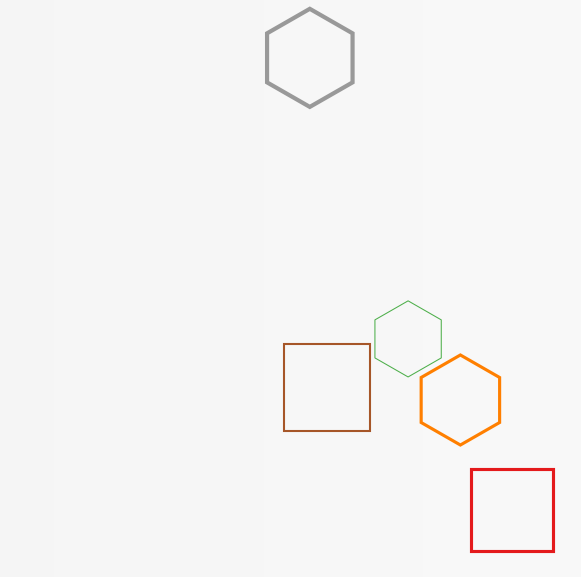[{"shape": "square", "thickness": 1.5, "radius": 0.35, "center": [0.88, 0.116]}, {"shape": "hexagon", "thickness": 0.5, "radius": 0.33, "center": [0.702, 0.412]}, {"shape": "hexagon", "thickness": 1.5, "radius": 0.39, "center": [0.792, 0.306]}, {"shape": "square", "thickness": 1, "radius": 0.37, "center": [0.562, 0.328]}, {"shape": "hexagon", "thickness": 2, "radius": 0.42, "center": [0.533, 0.899]}]